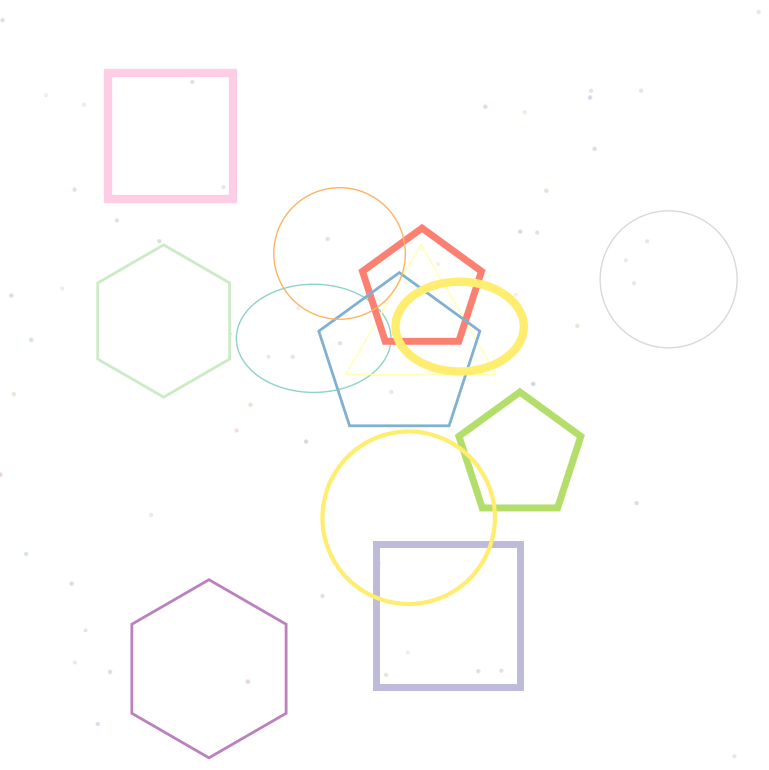[{"shape": "oval", "thickness": 0.5, "radius": 0.5, "center": [0.407, 0.561]}, {"shape": "triangle", "thickness": 0.5, "radius": 0.56, "center": [0.547, 0.57]}, {"shape": "square", "thickness": 2.5, "radius": 0.47, "center": [0.582, 0.2]}, {"shape": "pentagon", "thickness": 2.5, "radius": 0.41, "center": [0.548, 0.622]}, {"shape": "pentagon", "thickness": 1, "radius": 0.55, "center": [0.519, 0.536]}, {"shape": "circle", "thickness": 0.5, "radius": 0.43, "center": [0.441, 0.671]}, {"shape": "pentagon", "thickness": 2.5, "radius": 0.42, "center": [0.675, 0.408]}, {"shape": "square", "thickness": 3, "radius": 0.41, "center": [0.221, 0.824]}, {"shape": "circle", "thickness": 0.5, "radius": 0.44, "center": [0.868, 0.637]}, {"shape": "hexagon", "thickness": 1, "radius": 0.58, "center": [0.271, 0.131]}, {"shape": "hexagon", "thickness": 1, "radius": 0.49, "center": [0.213, 0.583]}, {"shape": "circle", "thickness": 1.5, "radius": 0.56, "center": [0.531, 0.328]}, {"shape": "oval", "thickness": 3, "radius": 0.42, "center": [0.597, 0.576]}]